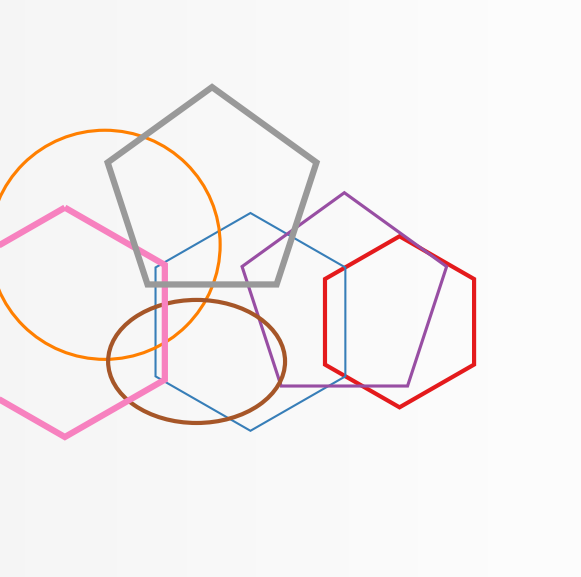[{"shape": "hexagon", "thickness": 2, "radius": 0.74, "center": [0.687, 0.442]}, {"shape": "hexagon", "thickness": 1, "radius": 0.94, "center": [0.431, 0.442]}, {"shape": "pentagon", "thickness": 1.5, "radius": 0.93, "center": [0.592, 0.48]}, {"shape": "circle", "thickness": 1.5, "radius": 0.99, "center": [0.18, 0.575]}, {"shape": "oval", "thickness": 2, "radius": 0.76, "center": [0.338, 0.373]}, {"shape": "hexagon", "thickness": 3, "radius": 0.99, "center": [0.112, 0.441]}, {"shape": "pentagon", "thickness": 3, "radius": 0.94, "center": [0.365, 0.659]}]